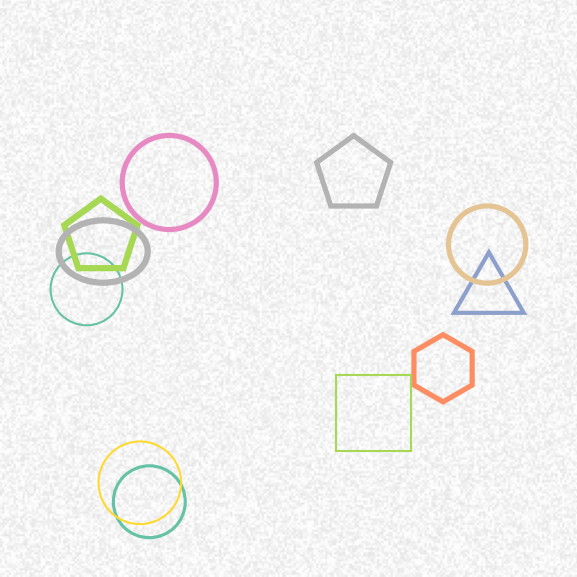[{"shape": "circle", "thickness": 1, "radius": 0.31, "center": [0.15, 0.498]}, {"shape": "circle", "thickness": 1.5, "radius": 0.31, "center": [0.259, 0.13]}, {"shape": "hexagon", "thickness": 2.5, "radius": 0.29, "center": [0.767, 0.361]}, {"shape": "triangle", "thickness": 2, "radius": 0.35, "center": [0.847, 0.492]}, {"shape": "circle", "thickness": 2.5, "radius": 0.41, "center": [0.293, 0.683]}, {"shape": "square", "thickness": 1, "radius": 0.33, "center": [0.647, 0.284]}, {"shape": "pentagon", "thickness": 3, "radius": 0.33, "center": [0.175, 0.589]}, {"shape": "circle", "thickness": 1, "radius": 0.36, "center": [0.242, 0.163]}, {"shape": "circle", "thickness": 2.5, "radius": 0.33, "center": [0.844, 0.576]}, {"shape": "pentagon", "thickness": 2.5, "radius": 0.34, "center": [0.612, 0.697]}, {"shape": "oval", "thickness": 3, "radius": 0.39, "center": [0.179, 0.564]}]